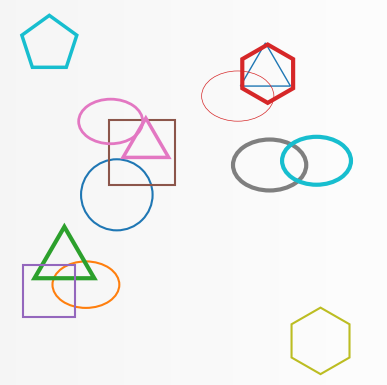[{"shape": "triangle", "thickness": 1, "radius": 0.37, "center": [0.685, 0.814]}, {"shape": "circle", "thickness": 1.5, "radius": 0.46, "center": [0.301, 0.494]}, {"shape": "oval", "thickness": 1.5, "radius": 0.43, "center": [0.222, 0.261]}, {"shape": "triangle", "thickness": 3, "radius": 0.45, "center": [0.166, 0.322]}, {"shape": "oval", "thickness": 0.5, "radius": 0.47, "center": [0.614, 0.75]}, {"shape": "hexagon", "thickness": 3, "radius": 0.38, "center": [0.691, 0.809]}, {"shape": "square", "thickness": 1.5, "radius": 0.34, "center": [0.127, 0.245]}, {"shape": "square", "thickness": 1.5, "radius": 0.42, "center": [0.366, 0.604]}, {"shape": "triangle", "thickness": 2.5, "radius": 0.34, "center": [0.376, 0.625]}, {"shape": "oval", "thickness": 2, "radius": 0.41, "center": [0.286, 0.685]}, {"shape": "oval", "thickness": 3, "radius": 0.47, "center": [0.696, 0.571]}, {"shape": "hexagon", "thickness": 1.5, "radius": 0.43, "center": [0.827, 0.115]}, {"shape": "pentagon", "thickness": 2.5, "radius": 0.37, "center": [0.127, 0.885]}, {"shape": "oval", "thickness": 3, "radius": 0.44, "center": [0.817, 0.582]}]